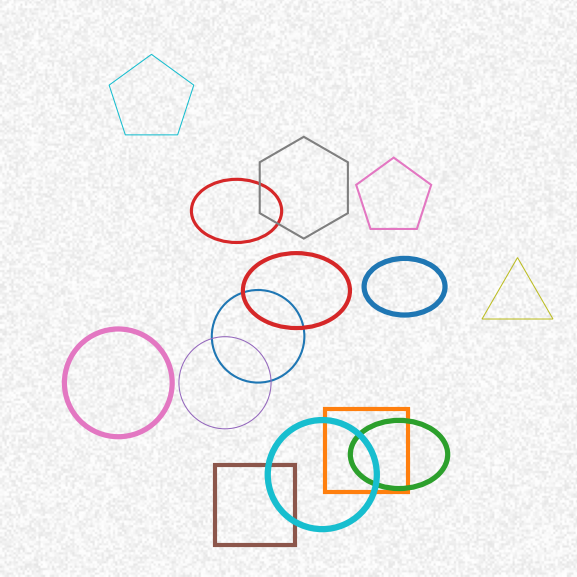[{"shape": "circle", "thickness": 1, "radius": 0.4, "center": [0.447, 0.417]}, {"shape": "oval", "thickness": 2.5, "radius": 0.35, "center": [0.701, 0.503]}, {"shape": "square", "thickness": 2, "radius": 0.36, "center": [0.635, 0.22]}, {"shape": "oval", "thickness": 2.5, "radius": 0.42, "center": [0.691, 0.212]}, {"shape": "oval", "thickness": 1.5, "radius": 0.39, "center": [0.41, 0.634]}, {"shape": "oval", "thickness": 2, "radius": 0.46, "center": [0.513, 0.496]}, {"shape": "circle", "thickness": 0.5, "radius": 0.4, "center": [0.39, 0.336]}, {"shape": "square", "thickness": 2, "radius": 0.35, "center": [0.442, 0.125]}, {"shape": "circle", "thickness": 2.5, "radius": 0.47, "center": [0.205, 0.336]}, {"shape": "pentagon", "thickness": 1, "radius": 0.34, "center": [0.682, 0.658]}, {"shape": "hexagon", "thickness": 1, "radius": 0.44, "center": [0.526, 0.674]}, {"shape": "triangle", "thickness": 0.5, "radius": 0.35, "center": [0.896, 0.482]}, {"shape": "pentagon", "thickness": 0.5, "radius": 0.39, "center": [0.262, 0.828]}, {"shape": "circle", "thickness": 3, "radius": 0.47, "center": [0.558, 0.177]}]